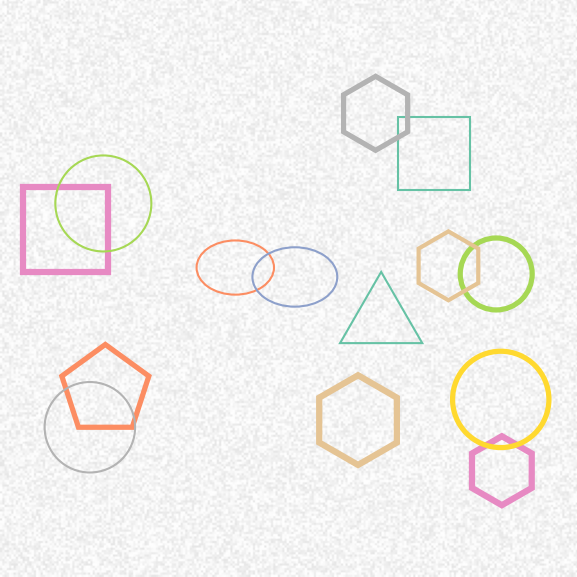[{"shape": "square", "thickness": 1, "radius": 0.31, "center": [0.752, 0.733]}, {"shape": "triangle", "thickness": 1, "radius": 0.41, "center": [0.66, 0.446]}, {"shape": "pentagon", "thickness": 2.5, "radius": 0.4, "center": [0.182, 0.323]}, {"shape": "oval", "thickness": 1, "radius": 0.34, "center": [0.407, 0.536]}, {"shape": "oval", "thickness": 1, "radius": 0.37, "center": [0.511, 0.52]}, {"shape": "hexagon", "thickness": 3, "radius": 0.3, "center": [0.869, 0.184]}, {"shape": "square", "thickness": 3, "radius": 0.37, "center": [0.114, 0.602]}, {"shape": "circle", "thickness": 1, "radius": 0.42, "center": [0.179, 0.647]}, {"shape": "circle", "thickness": 2.5, "radius": 0.31, "center": [0.859, 0.525]}, {"shape": "circle", "thickness": 2.5, "radius": 0.42, "center": [0.867, 0.308]}, {"shape": "hexagon", "thickness": 3, "radius": 0.39, "center": [0.62, 0.272]}, {"shape": "hexagon", "thickness": 2, "radius": 0.3, "center": [0.777, 0.539]}, {"shape": "hexagon", "thickness": 2.5, "radius": 0.32, "center": [0.65, 0.803]}, {"shape": "circle", "thickness": 1, "radius": 0.39, "center": [0.156, 0.259]}]